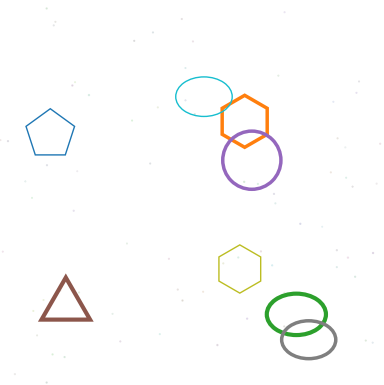[{"shape": "pentagon", "thickness": 1, "radius": 0.33, "center": [0.131, 0.651]}, {"shape": "hexagon", "thickness": 2.5, "radius": 0.34, "center": [0.636, 0.685]}, {"shape": "oval", "thickness": 3, "radius": 0.38, "center": [0.77, 0.183]}, {"shape": "circle", "thickness": 2.5, "radius": 0.38, "center": [0.654, 0.584]}, {"shape": "triangle", "thickness": 3, "radius": 0.36, "center": [0.171, 0.206]}, {"shape": "oval", "thickness": 2.5, "radius": 0.35, "center": [0.802, 0.118]}, {"shape": "hexagon", "thickness": 1, "radius": 0.31, "center": [0.623, 0.301]}, {"shape": "oval", "thickness": 1, "radius": 0.37, "center": [0.53, 0.749]}]